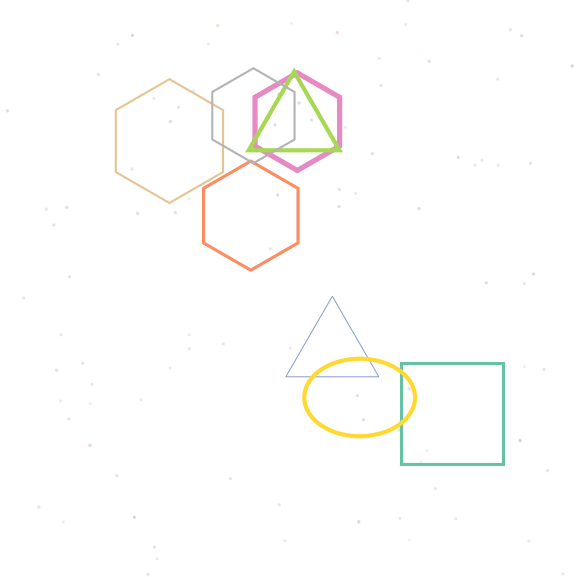[{"shape": "square", "thickness": 1.5, "radius": 0.44, "center": [0.782, 0.283]}, {"shape": "hexagon", "thickness": 1.5, "radius": 0.47, "center": [0.434, 0.626]}, {"shape": "triangle", "thickness": 0.5, "radius": 0.46, "center": [0.575, 0.393]}, {"shape": "hexagon", "thickness": 2.5, "radius": 0.42, "center": [0.515, 0.788]}, {"shape": "triangle", "thickness": 2, "radius": 0.45, "center": [0.509, 0.784]}, {"shape": "oval", "thickness": 2, "radius": 0.48, "center": [0.623, 0.311]}, {"shape": "hexagon", "thickness": 1, "radius": 0.54, "center": [0.293, 0.755]}, {"shape": "hexagon", "thickness": 1, "radius": 0.41, "center": [0.439, 0.799]}]